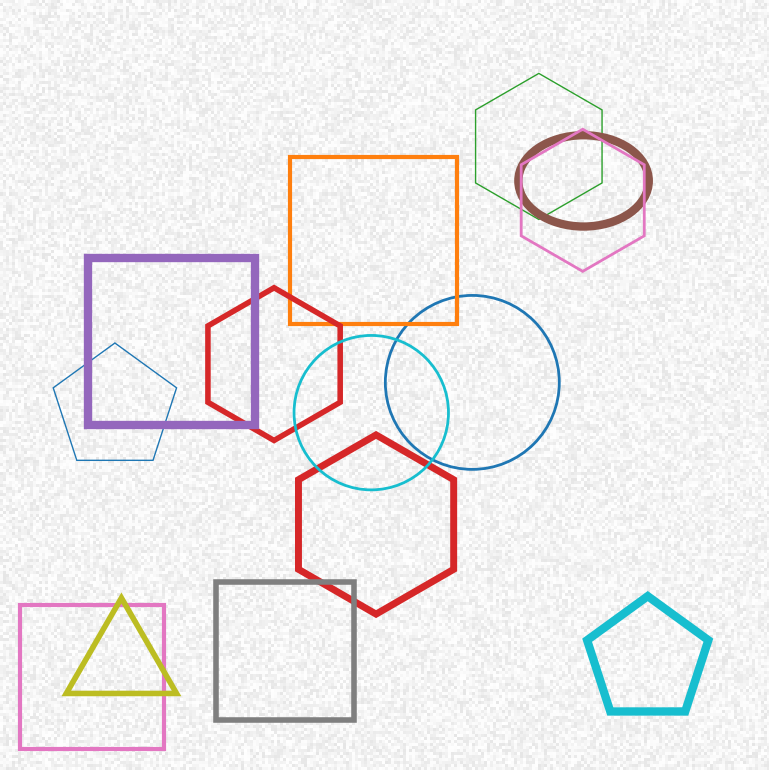[{"shape": "circle", "thickness": 1, "radius": 0.56, "center": [0.613, 0.503]}, {"shape": "pentagon", "thickness": 0.5, "radius": 0.42, "center": [0.149, 0.47]}, {"shape": "square", "thickness": 1.5, "radius": 0.54, "center": [0.485, 0.688]}, {"shape": "hexagon", "thickness": 0.5, "radius": 0.47, "center": [0.7, 0.81]}, {"shape": "hexagon", "thickness": 2, "radius": 0.5, "center": [0.356, 0.527]}, {"shape": "hexagon", "thickness": 2.5, "radius": 0.58, "center": [0.488, 0.319]}, {"shape": "square", "thickness": 3, "radius": 0.54, "center": [0.223, 0.557]}, {"shape": "oval", "thickness": 3, "radius": 0.42, "center": [0.758, 0.765]}, {"shape": "square", "thickness": 1.5, "radius": 0.47, "center": [0.12, 0.121]}, {"shape": "hexagon", "thickness": 1, "radius": 0.46, "center": [0.757, 0.74]}, {"shape": "square", "thickness": 2, "radius": 0.45, "center": [0.37, 0.155]}, {"shape": "triangle", "thickness": 2, "radius": 0.41, "center": [0.158, 0.141]}, {"shape": "circle", "thickness": 1, "radius": 0.5, "center": [0.482, 0.464]}, {"shape": "pentagon", "thickness": 3, "radius": 0.41, "center": [0.841, 0.143]}]